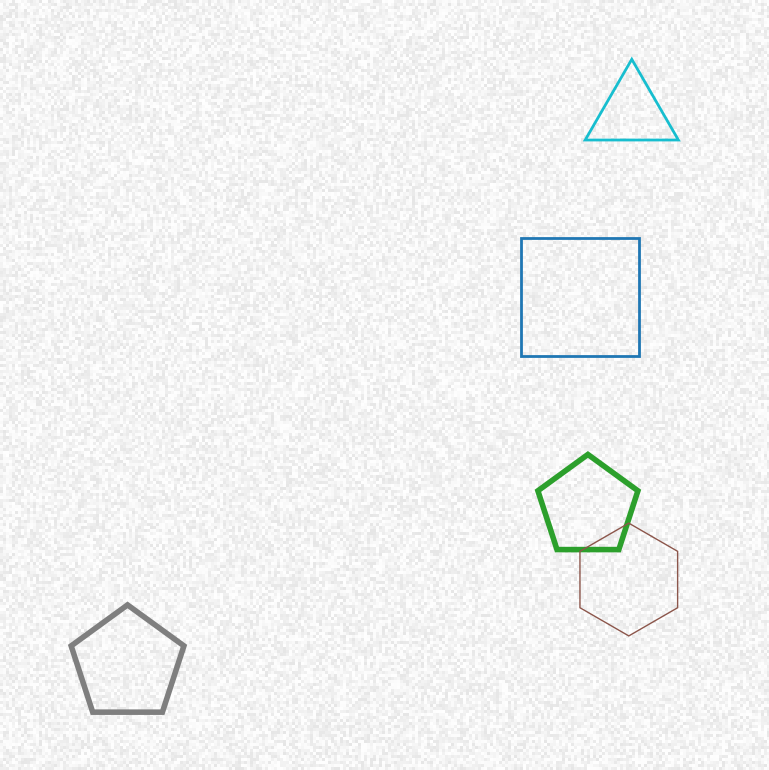[{"shape": "square", "thickness": 1, "radius": 0.38, "center": [0.754, 0.614]}, {"shape": "pentagon", "thickness": 2, "radius": 0.34, "center": [0.764, 0.342]}, {"shape": "hexagon", "thickness": 0.5, "radius": 0.37, "center": [0.817, 0.247]}, {"shape": "pentagon", "thickness": 2, "radius": 0.38, "center": [0.166, 0.137]}, {"shape": "triangle", "thickness": 1, "radius": 0.35, "center": [0.82, 0.853]}]